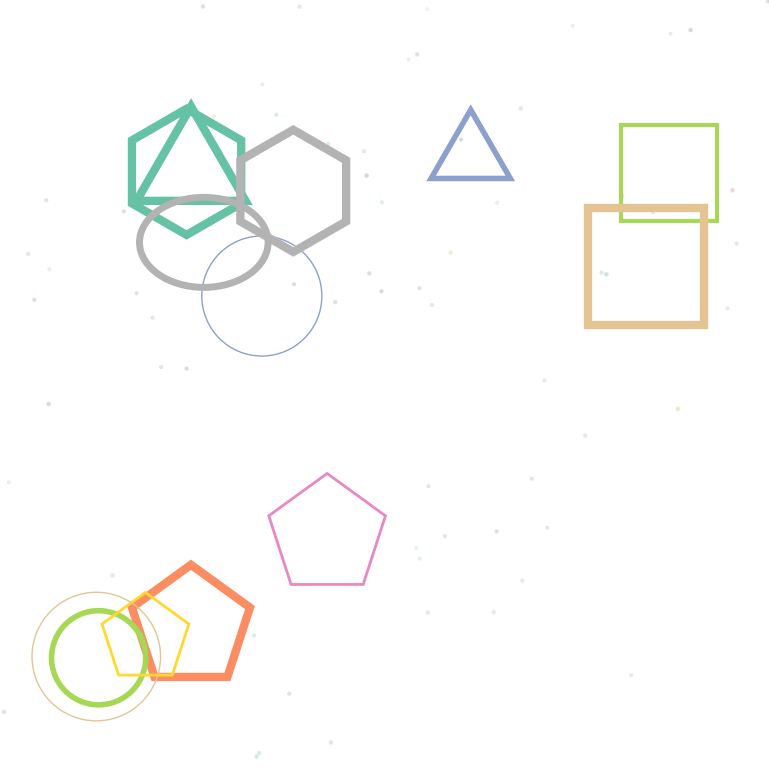[{"shape": "hexagon", "thickness": 3, "radius": 0.41, "center": [0.242, 0.777]}, {"shape": "triangle", "thickness": 3, "radius": 0.41, "center": [0.248, 0.78]}, {"shape": "pentagon", "thickness": 3, "radius": 0.4, "center": [0.248, 0.186]}, {"shape": "triangle", "thickness": 2, "radius": 0.3, "center": [0.611, 0.798]}, {"shape": "circle", "thickness": 0.5, "radius": 0.39, "center": [0.34, 0.616]}, {"shape": "pentagon", "thickness": 1, "radius": 0.4, "center": [0.425, 0.305]}, {"shape": "square", "thickness": 1.5, "radius": 0.31, "center": [0.869, 0.776]}, {"shape": "circle", "thickness": 2, "radius": 0.31, "center": [0.128, 0.146]}, {"shape": "pentagon", "thickness": 1, "radius": 0.3, "center": [0.189, 0.171]}, {"shape": "circle", "thickness": 0.5, "radius": 0.42, "center": [0.125, 0.147]}, {"shape": "square", "thickness": 3, "radius": 0.38, "center": [0.839, 0.654]}, {"shape": "oval", "thickness": 2.5, "radius": 0.42, "center": [0.265, 0.685]}, {"shape": "hexagon", "thickness": 3, "radius": 0.4, "center": [0.381, 0.752]}]